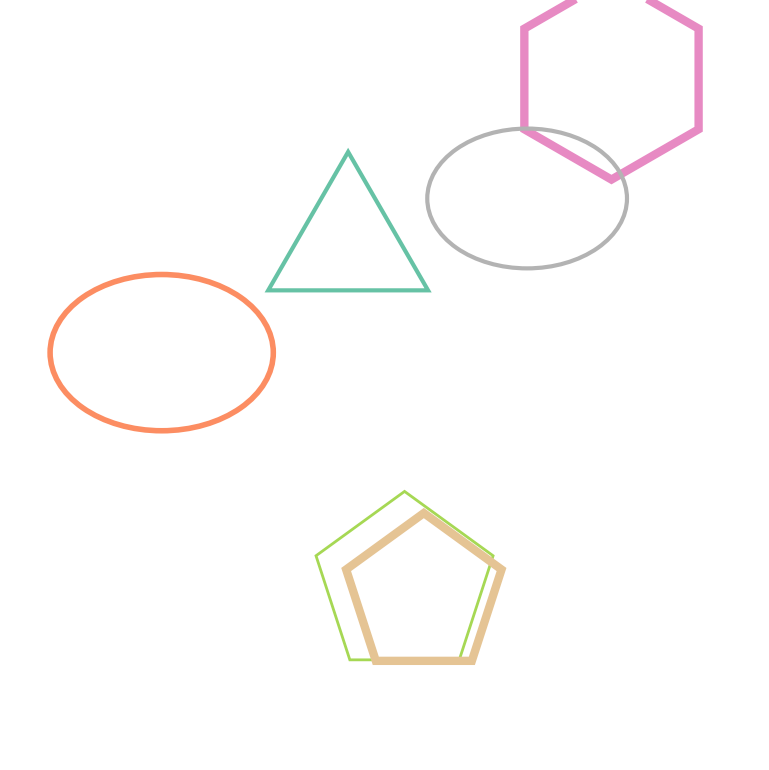[{"shape": "triangle", "thickness": 1.5, "radius": 0.6, "center": [0.452, 0.683]}, {"shape": "oval", "thickness": 2, "radius": 0.72, "center": [0.21, 0.542]}, {"shape": "hexagon", "thickness": 3, "radius": 0.65, "center": [0.794, 0.897]}, {"shape": "pentagon", "thickness": 1, "radius": 0.6, "center": [0.525, 0.241]}, {"shape": "pentagon", "thickness": 3, "radius": 0.53, "center": [0.55, 0.228]}, {"shape": "oval", "thickness": 1.5, "radius": 0.65, "center": [0.685, 0.742]}]